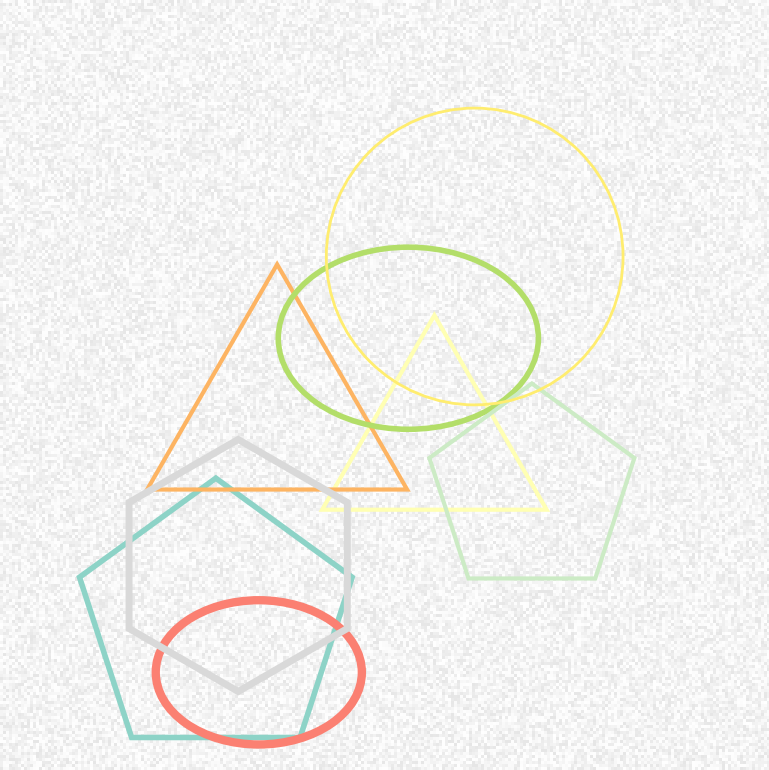[{"shape": "pentagon", "thickness": 2, "radius": 0.93, "center": [0.28, 0.193]}, {"shape": "triangle", "thickness": 1.5, "radius": 0.84, "center": [0.564, 0.422]}, {"shape": "oval", "thickness": 3, "radius": 0.67, "center": [0.336, 0.127]}, {"shape": "triangle", "thickness": 1.5, "radius": 0.97, "center": [0.36, 0.462]}, {"shape": "oval", "thickness": 2, "radius": 0.84, "center": [0.53, 0.561]}, {"shape": "hexagon", "thickness": 2.5, "radius": 0.82, "center": [0.309, 0.266]}, {"shape": "pentagon", "thickness": 1.5, "radius": 0.7, "center": [0.691, 0.362]}, {"shape": "circle", "thickness": 1, "radius": 0.96, "center": [0.616, 0.667]}]